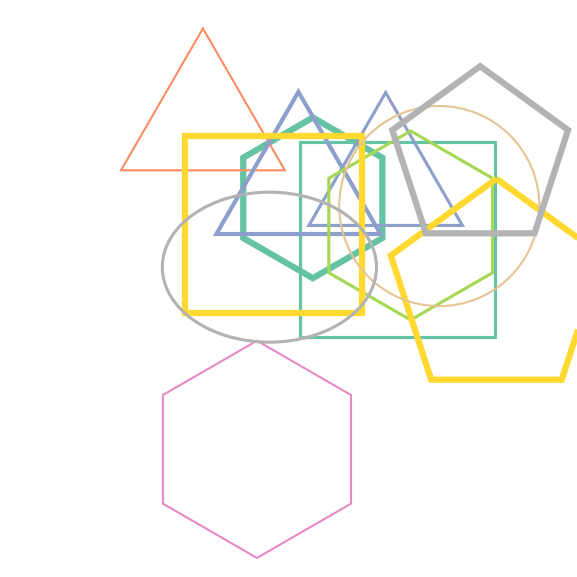[{"shape": "square", "thickness": 1.5, "radius": 0.84, "center": [0.689, 0.585]}, {"shape": "hexagon", "thickness": 3, "radius": 0.7, "center": [0.542, 0.657]}, {"shape": "triangle", "thickness": 1, "radius": 0.82, "center": [0.351, 0.786]}, {"shape": "triangle", "thickness": 2, "radius": 0.82, "center": [0.517, 0.676]}, {"shape": "triangle", "thickness": 1.5, "radius": 0.77, "center": [0.668, 0.685]}, {"shape": "hexagon", "thickness": 1, "radius": 0.94, "center": [0.445, 0.221]}, {"shape": "hexagon", "thickness": 1.5, "radius": 0.82, "center": [0.711, 0.609]}, {"shape": "pentagon", "thickness": 3, "radius": 0.96, "center": [0.86, 0.497]}, {"shape": "square", "thickness": 3, "radius": 0.77, "center": [0.474, 0.611]}, {"shape": "circle", "thickness": 1, "radius": 0.87, "center": [0.761, 0.642]}, {"shape": "pentagon", "thickness": 3, "radius": 0.8, "center": [0.831, 0.725]}, {"shape": "oval", "thickness": 1.5, "radius": 0.93, "center": [0.467, 0.537]}]